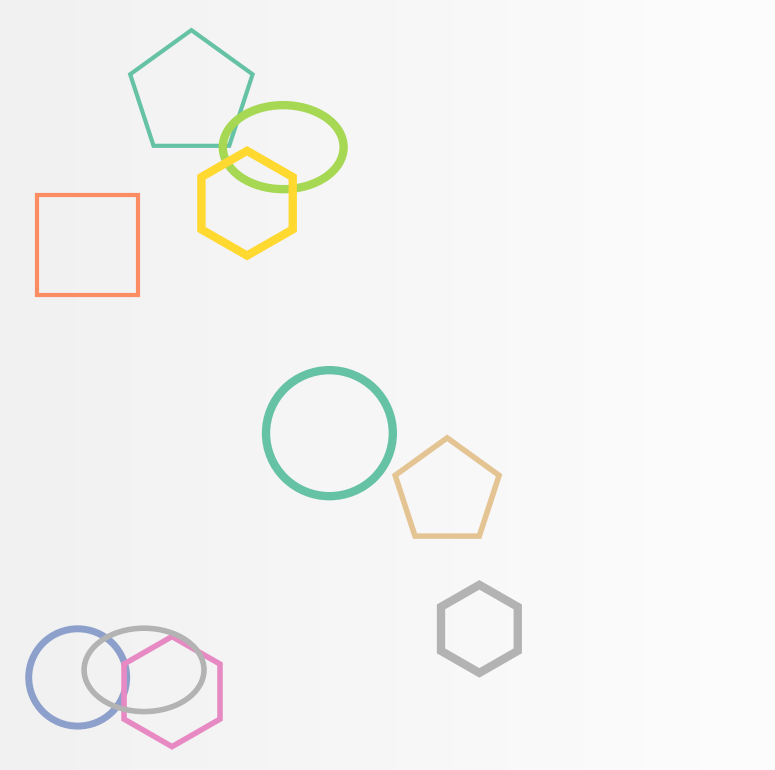[{"shape": "circle", "thickness": 3, "radius": 0.41, "center": [0.425, 0.437]}, {"shape": "pentagon", "thickness": 1.5, "radius": 0.42, "center": [0.247, 0.878]}, {"shape": "square", "thickness": 1.5, "radius": 0.33, "center": [0.113, 0.682]}, {"shape": "circle", "thickness": 2.5, "radius": 0.32, "center": [0.1, 0.12]}, {"shape": "hexagon", "thickness": 2, "radius": 0.36, "center": [0.222, 0.102]}, {"shape": "oval", "thickness": 3, "radius": 0.39, "center": [0.365, 0.809]}, {"shape": "hexagon", "thickness": 3, "radius": 0.34, "center": [0.319, 0.736]}, {"shape": "pentagon", "thickness": 2, "radius": 0.35, "center": [0.577, 0.361]}, {"shape": "oval", "thickness": 2, "radius": 0.39, "center": [0.186, 0.13]}, {"shape": "hexagon", "thickness": 3, "radius": 0.29, "center": [0.619, 0.183]}]